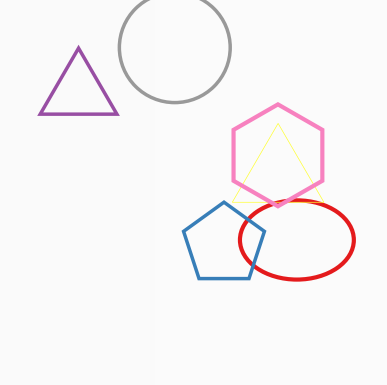[{"shape": "oval", "thickness": 3, "radius": 0.73, "center": [0.766, 0.377]}, {"shape": "pentagon", "thickness": 2.5, "radius": 0.55, "center": [0.578, 0.365]}, {"shape": "triangle", "thickness": 2.5, "radius": 0.57, "center": [0.203, 0.761]}, {"shape": "triangle", "thickness": 0.5, "radius": 0.68, "center": [0.718, 0.543]}, {"shape": "hexagon", "thickness": 3, "radius": 0.66, "center": [0.717, 0.597]}, {"shape": "circle", "thickness": 2.5, "radius": 0.72, "center": [0.451, 0.877]}]